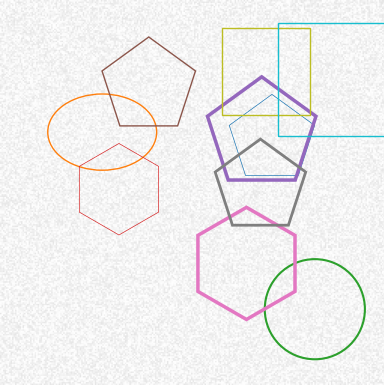[{"shape": "pentagon", "thickness": 0.5, "radius": 0.58, "center": [0.706, 0.638]}, {"shape": "oval", "thickness": 1, "radius": 0.71, "center": [0.265, 0.657]}, {"shape": "circle", "thickness": 1.5, "radius": 0.65, "center": [0.818, 0.197]}, {"shape": "hexagon", "thickness": 0.5, "radius": 0.59, "center": [0.309, 0.509]}, {"shape": "pentagon", "thickness": 2.5, "radius": 0.74, "center": [0.68, 0.652]}, {"shape": "pentagon", "thickness": 1, "radius": 0.64, "center": [0.386, 0.776]}, {"shape": "hexagon", "thickness": 2.5, "radius": 0.73, "center": [0.64, 0.316]}, {"shape": "pentagon", "thickness": 2, "radius": 0.62, "center": [0.676, 0.515]}, {"shape": "square", "thickness": 1, "radius": 0.57, "center": [0.69, 0.814]}, {"shape": "square", "thickness": 1, "radius": 0.73, "center": [0.869, 0.794]}]